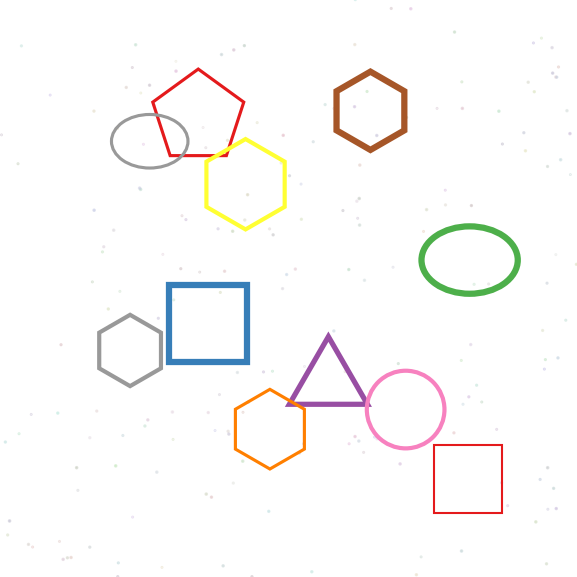[{"shape": "pentagon", "thickness": 1.5, "radius": 0.41, "center": [0.343, 0.797]}, {"shape": "square", "thickness": 1, "radius": 0.29, "center": [0.81, 0.17]}, {"shape": "square", "thickness": 3, "radius": 0.34, "center": [0.36, 0.439]}, {"shape": "oval", "thickness": 3, "radius": 0.42, "center": [0.813, 0.549]}, {"shape": "triangle", "thickness": 2.5, "radius": 0.39, "center": [0.569, 0.338]}, {"shape": "hexagon", "thickness": 1.5, "radius": 0.34, "center": [0.467, 0.256]}, {"shape": "hexagon", "thickness": 2, "radius": 0.39, "center": [0.425, 0.68]}, {"shape": "hexagon", "thickness": 3, "radius": 0.34, "center": [0.641, 0.807]}, {"shape": "circle", "thickness": 2, "radius": 0.34, "center": [0.702, 0.29]}, {"shape": "oval", "thickness": 1.5, "radius": 0.33, "center": [0.259, 0.755]}, {"shape": "hexagon", "thickness": 2, "radius": 0.31, "center": [0.225, 0.392]}]